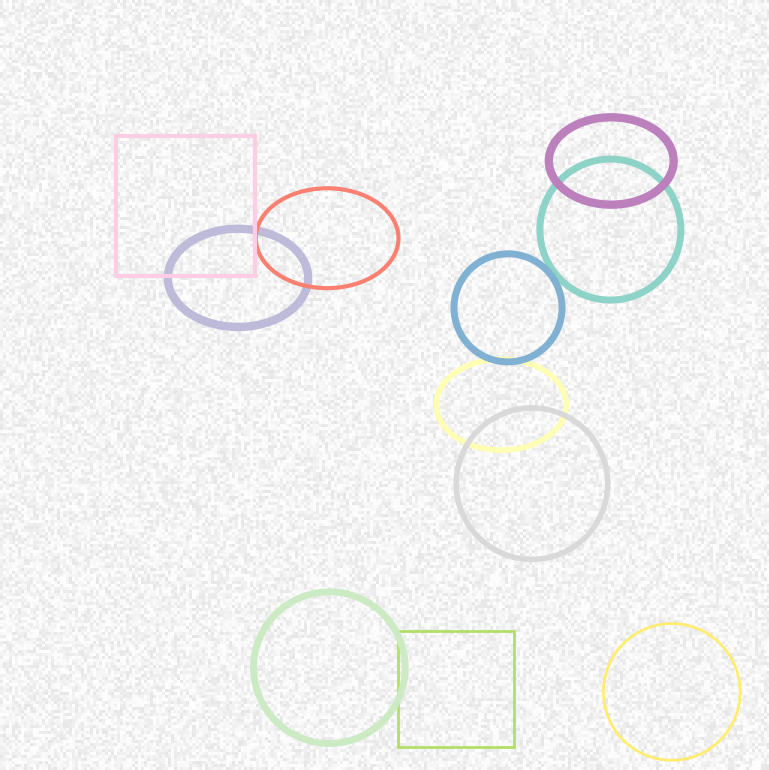[{"shape": "circle", "thickness": 2.5, "radius": 0.46, "center": [0.793, 0.702]}, {"shape": "oval", "thickness": 2, "radius": 0.42, "center": [0.651, 0.474]}, {"shape": "oval", "thickness": 3, "radius": 0.46, "center": [0.309, 0.639]}, {"shape": "oval", "thickness": 1.5, "radius": 0.46, "center": [0.425, 0.691]}, {"shape": "circle", "thickness": 2.5, "radius": 0.35, "center": [0.66, 0.6]}, {"shape": "square", "thickness": 1, "radius": 0.38, "center": [0.592, 0.106]}, {"shape": "square", "thickness": 1.5, "radius": 0.45, "center": [0.241, 0.733]}, {"shape": "circle", "thickness": 2, "radius": 0.49, "center": [0.691, 0.372]}, {"shape": "oval", "thickness": 3, "radius": 0.41, "center": [0.794, 0.791]}, {"shape": "circle", "thickness": 2.5, "radius": 0.49, "center": [0.428, 0.133]}, {"shape": "circle", "thickness": 1, "radius": 0.44, "center": [0.872, 0.101]}]